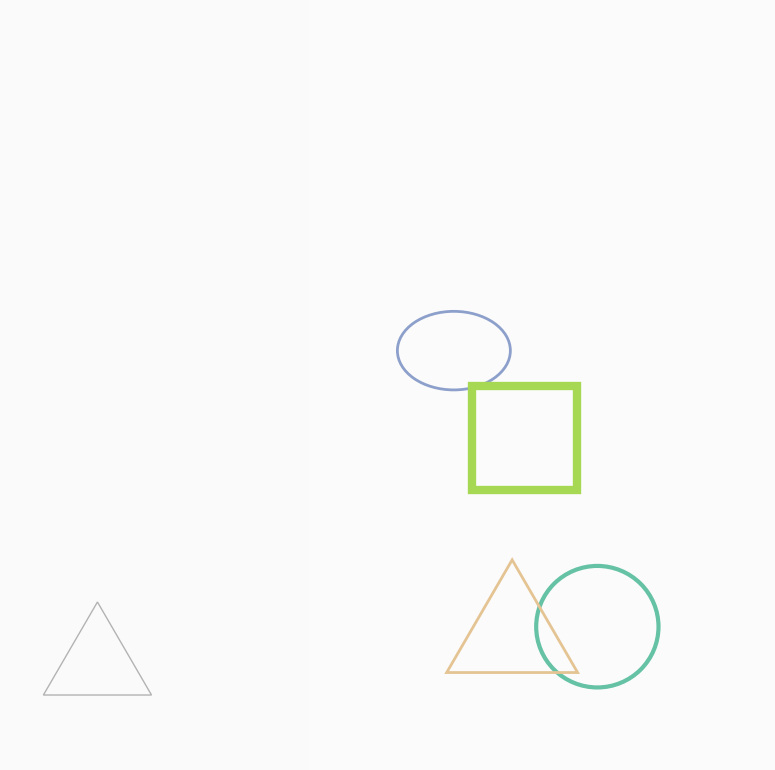[{"shape": "circle", "thickness": 1.5, "radius": 0.39, "center": [0.771, 0.186]}, {"shape": "oval", "thickness": 1, "radius": 0.36, "center": [0.586, 0.545]}, {"shape": "square", "thickness": 3, "radius": 0.34, "center": [0.677, 0.431]}, {"shape": "triangle", "thickness": 1, "radius": 0.49, "center": [0.661, 0.175]}, {"shape": "triangle", "thickness": 0.5, "radius": 0.4, "center": [0.126, 0.138]}]